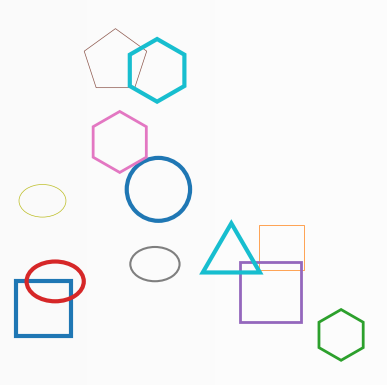[{"shape": "square", "thickness": 3, "radius": 0.35, "center": [0.112, 0.198]}, {"shape": "circle", "thickness": 3, "radius": 0.41, "center": [0.409, 0.508]}, {"shape": "square", "thickness": 0.5, "radius": 0.29, "center": [0.727, 0.358]}, {"shape": "hexagon", "thickness": 2, "radius": 0.33, "center": [0.88, 0.13]}, {"shape": "oval", "thickness": 3, "radius": 0.37, "center": [0.142, 0.269]}, {"shape": "square", "thickness": 2, "radius": 0.39, "center": [0.698, 0.242]}, {"shape": "pentagon", "thickness": 0.5, "radius": 0.42, "center": [0.298, 0.841]}, {"shape": "hexagon", "thickness": 2, "radius": 0.4, "center": [0.309, 0.631]}, {"shape": "oval", "thickness": 1.5, "radius": 0.32, "center": [0.4, 0.314]}, {"shape": "oval", "thickness": 0.5, "radius": 0.3, "center": [0.11, 0.478]}, {"shape": "hexagon", "thickness": 3, "radius": 0.41, "center": [0.405, 0.817]}, {"shape": "triangle", "thickness": 3, "radius": 0.43, "center": [0.597, 0.335]}]